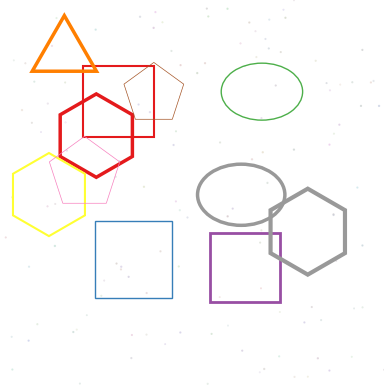[{"shape": "hexagon", "thickness": 2.5, "radius": 0.54, "center": [0.25, 0.648]}, {"shape": "square", "thickness": 1.5, "radius": 0.46, "center": [0.307, 0.738]}, {"shape": "square", "thickness": 1, "radius": 0.5, "center": [0.346, 0.325]}, {"shape": "oval", "thickness": 1, "radius": 0.53, "center": [0.68, 0.762]}, {"shape": "square", "thickness": 2, "radius": 0.45, "center": [0.636, 0.305]}, {"shape": "triangle", "thickness": 2.5, "radius": 0.48, "center": [0.167, 0.863]}, {"shape": "hexagon", "thickness": 1.5, "radius": 0.54, "center": [0.127, 0.495]}, {"shape": "pentagon", "thickness": 0.5, "radius": 0.41, "center": [0.4, 0.756]}, {"shape": "pentagon", "thickness": 0.5, "radius": 0.48, "center": [0.22, 0.55]}, {"shape": "oval", "thickness": 2.5, "radius": 0.57, "center": [0.627, 0.494]}, {"shape": "hexagon", "thickness": 3, "radius": 0.56, "center": [0.799, 0.398]}]